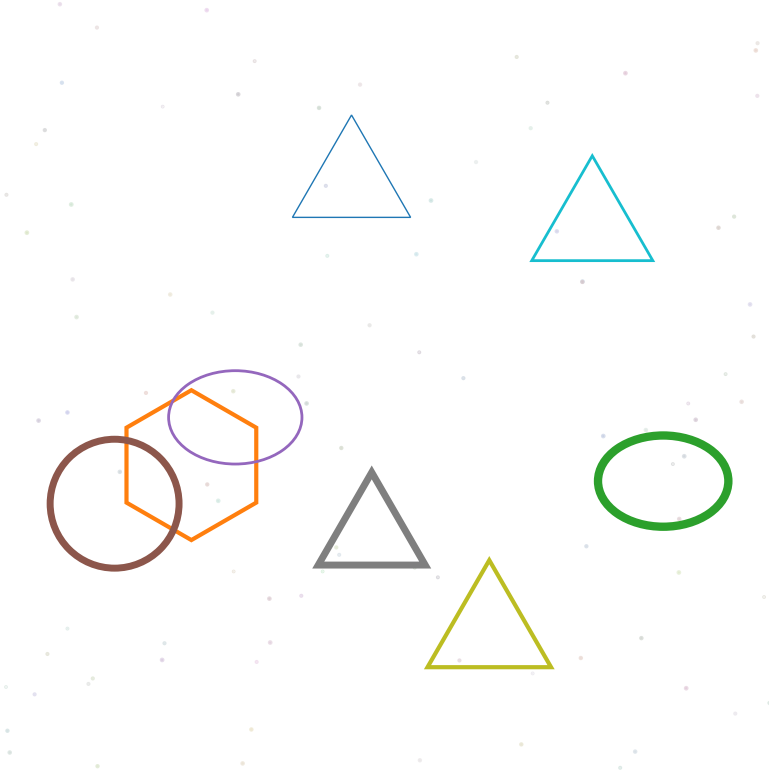[{"shape": "triangle", "thickness": 0.5, "radius": 0.44, "center": [0.457, 0.762]}, {"shape": "hexagon", "thickness": 1.5, "radius": 0.49, "center": [0.249, 0.396]}, {"shape": "oval", "thickness": 3, "radius": 0.42, "center": [0.861, 0.375]}, {"shape": "oval", "thickness": 1, "radius": 0.43, "center": [0.306, 0.458]}, {"shape": "circle", "thickness": 2.5, "radius": 0.42, "center": [0.149, 0.346]}, {"shape": "triangle", "thickness": 2.5, "radius": 0.4, "center": [0.483, 0.306]}, {"shape": "triangle", "thickness": 1.5, "radius": 0.46, "center": [0.635, 0.18]}, {"shape": "triangle", "thickness": 1, "radius": 0.45, "center": [0.769, 0.707]}]